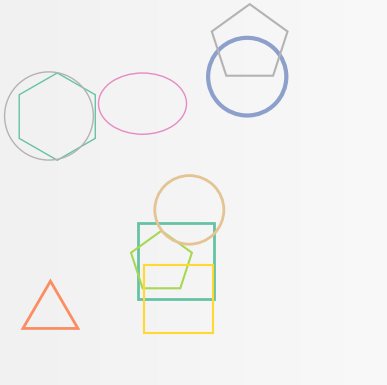[{"shape": "square", "thickness": 2, "radius": 0.49, "center": [0.454, 0.322]}, {"shape": "hexagon", "thickness": 1, "radius": 0.57, "center": [0.148, 0.697]}, {"shape": "triangle", "thickness": 2, "radius": 0.41, "center": [0.13, 0.188]}, {"shape": "circle", "thickness": 3, "radius": 0.5, "center": [0.638, 0.801]}, {"shape": "oval", "thickness": 1, "radius": 0.57, "center": [0.368, 0.731]}, {"shape": "pentagon", "thickness": 1.5, "radius": 0.41, "center": [0.417, 0.318]}, {"shape": "square", "thickness": 1.5, "radius": 0.44, "center": [0.461, 0.224]}, {"shape": "circle", "thickness": 2, "radius": 0.45, "center": [0.489, 0.455]}, {"shape": "circle", "thickness": 1, "radius": 0.57, "center": [0.126, 0.699]}, {"shape": "pentagon", "thickness": 1.5, "radius": 0.51, "center": [0.644, 0.886]}]